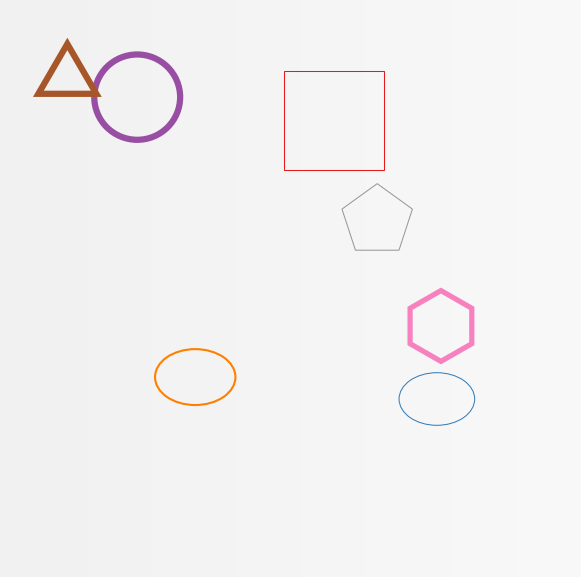[{"shape": "square", "thickness": 0.5, "radius": 0.43, "center": [0.575, 0.79]}, {"shape": "oval", "thickness": 0.5, "radius": 0.33, "center": [0.752, 0.308]}, {"shape": "circle", "thickness": 3, "radius": 0.37, "center": [0.236, 0.831]}, {"shape": "oval", "thickness": 1, "radius": 0.35, "center": [0.336, 0.346]}, {"shape": "triangle", "thickness": 3, "radius": 0.29, "center": [0.116, 0.865]}, {"shape": "hexagon", "thickness": 2.5, "radius": 0.31, "center": [0.759, 0.435]}, {"shape": "pentagon", "thickness": 0.5, "radius": 0.32, "center": [0.649, 0.617]}]